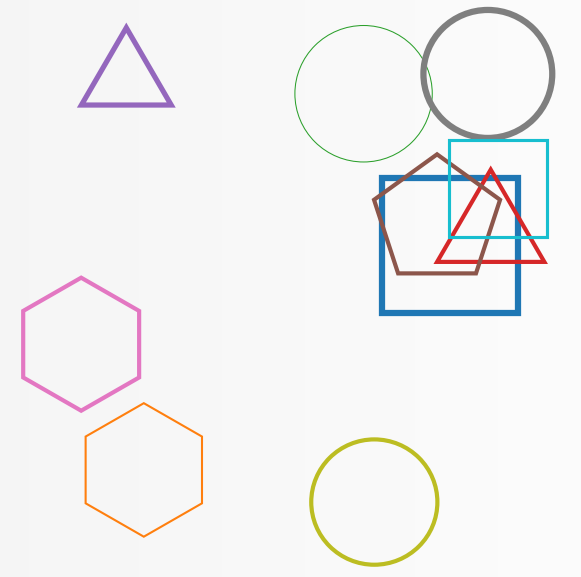[{"shape": "square", "thickness": 3, "radius": 0.58, "center": [0.774, 0.574]}, {"shape": "hexagon", "thickness": 1, "radius": 0.58, "center": [0.247, 0.185]}, {"shape": "circle", "thickness": 0.5, "radius": 0.59, "center": [0.626, 0.837]}, {"shape": "triangle", "thickness": 2, "radius": 0.53, "center": [0.844, 0.599]}, {"shape": "triangle", "thickness": 2.5, "radius": 0.45, "center": [0.217, 0.862]}, {"shape": "pentagon", "thickness": 2, "radius": 0.57, "center": [0.752, 0.618]}, {"shape": "hexagon", "thickness": 2, "radius": 0.58, "center": [0.14, 0.403]}, {"shape": "circle", "thickness": 3, "radius": 0.55, "center": [0.839, 0.871]}, {"shape": "circle", "thickness": 2, "radius": 0.54, "center": [0.644, 0.13]}, {"shape": "square", "thickness": 1.5, "radius": 0.42, "center": [0.857, 0.672]}]